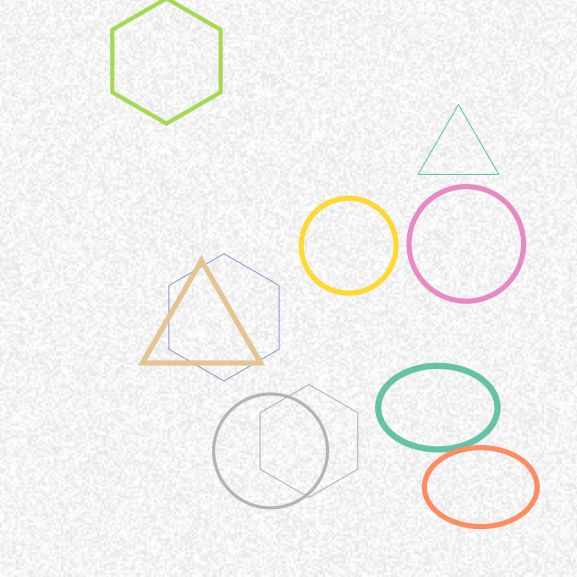[{"shape": "triangle", "thickness": 0.5, "radius": 0.4, "center": [0.794, 0.737]}, {"shape": "oval", "thickness": 3, "radius": 0.52, "center": [0.758, 0.293]}, {"shape": "oval", "thickness": 2.5, "radius": 0.49, "center": [0.833, 0.156]}, {"shape": "hexagon", "thickness": 0.5, "radius": 0.55, "center": [0.388, 0.45]}, {"shape": "circle", "thickness": 2.5, "radius": 0.5, "center": [0.807, 0.577]}, {"shape": "hexagon", "thickness": 2, "radius": 0.54, "center": [0.288, 0.893]}, {"shape": "circle", "thickness": 2.5, "radius": 0.41, "center": [0.604, 0.574]}, {"shape": "triangle", "thickness": 2.5, "radius": 0.59, "center": [0.349, 0.43]}, {"shape": "hexagon", "thickness": 0.5, "radius": 0.49, "center": [0.535, 0.236]}, {"shape": "circle", "thickness": 1.5, "radius": 0.49, "center": [0.469, 0.218]}]